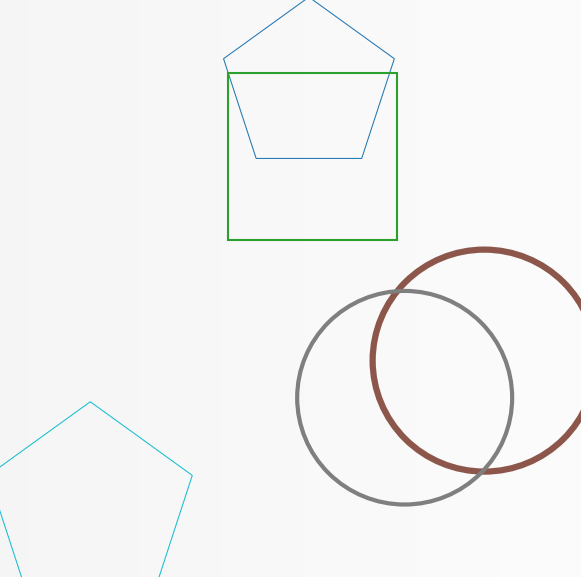[{"shape": "pentagon", "thickness": 0.5, "radius": 0.77, "center": [0.531, 0.85]}, {"shape": "square", "thickness": 1, "radius": 0.72, "center": [0.538, 0.728]}, {"shape": "circle", "thickness": 3, "radius": 0.96, "center": [0.833, 0.375]}, {"shape": "circle", "thickness": 2, "radius": 0.92, "center": [0.696, 0.31]}, {"shape": "pentagon", "thickness": 0.5, "radius": 0.92, "center": [0.155, 0.119]}]